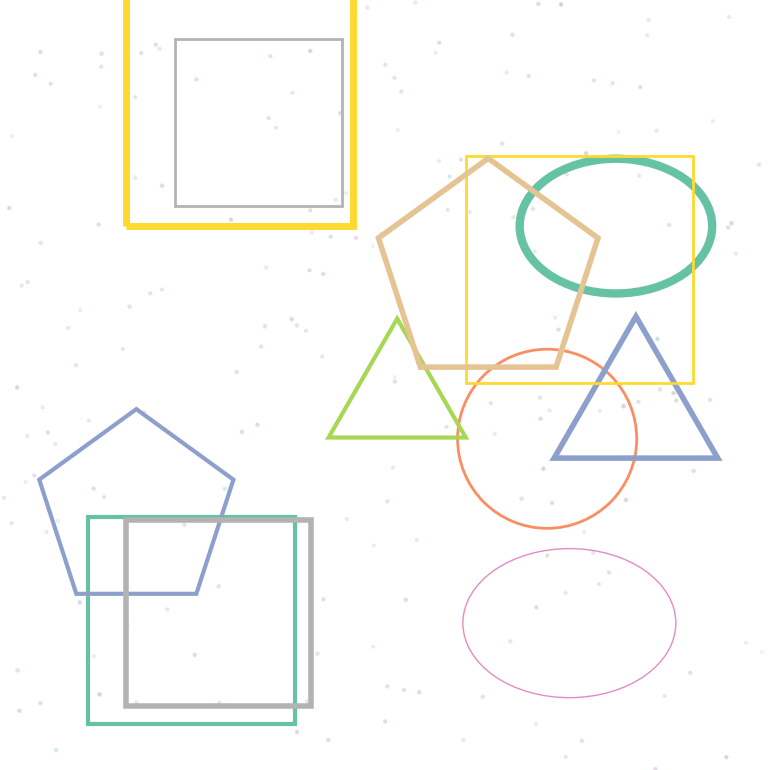[{"shape": "oval", "thickness": 3, "radius": 0.62, "center": [0.8, 0.706]}, {"shape": "square", "thickness": 1.5, "radius": 0.67, "center": [0.249, 0.195]}, {"shape": "circle", "thickness": 1, "radius": 0.58, "center": [0.711, 0.43]}, {"shape": "triangle", "thickness": 2, "radius": 0.61, "center": [0.826, 0.466]}, {"shape": "pentagon", "thickness": 1.5, "radius": 0.66, "center": [0.177, 0.336]}, {"shape": "oval", "thickness": 0.5, "radius": 0.69, "center": [0.739, 0.191]}, {"shape": "triangle", "thickness": 1.5, "radius": 0.51, "center": [0.516, 0.483]}, {"shape": "square", "thickness": 1, "radius": 0.74, "center": [0.753, 0.65]}, {"shape": "square", "thickness": 2.5, "radius": 0.74, "center": [0.311, 0.854]}, {"shape": "pentagon", "thickness": 2, "radius": 0.75, "center": [0.634, 0.645]}, {"shape": "square", "thickness": 1, "radius": 0.54, "center": [0.335, 0.841]}, {"shape": "square", "thickness": 2, "radius": 0.6, "center": [0.284, 0.204]}]